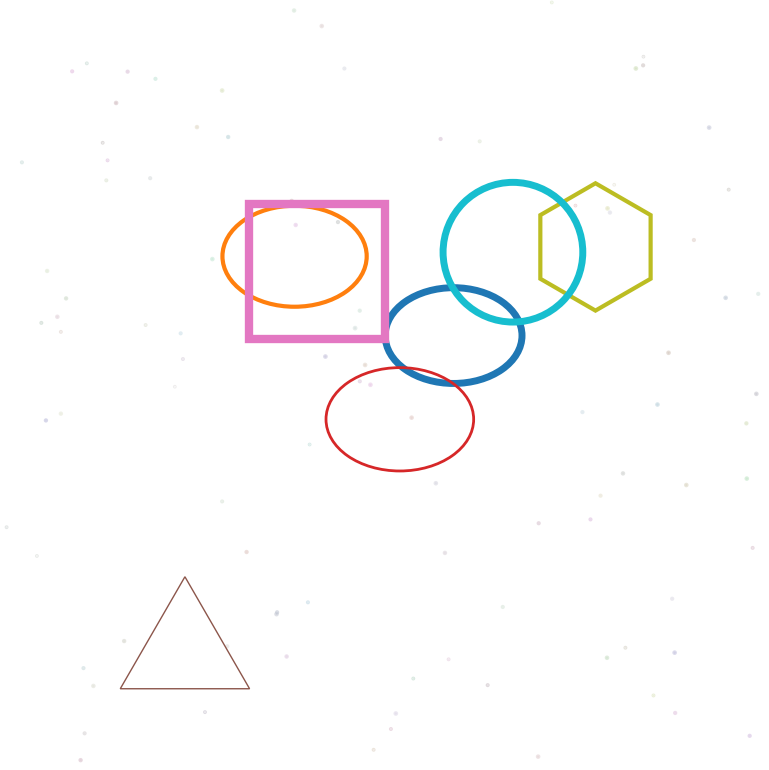[{"shape": "oval", "thickness": 2.5, "radius": 0.44, "center": [0.589, 0.564]}, {"shape": "oval", "thickness": 1.5, "radius": 0.47, "center": [0.383, 0.667]}, {"shape": "oval", "thickness": 1, "radius": 0.48, "center": [0.519, 0.455]}, {"shape": "triangle", "thickness": 0.5, "radius": 0.48, "center": [0.24, 0.154]}, {"shape": "square", "thickness": 3, "radius": 0.44, "center": [0.411, 0.647]}, {"shape": "hexagon", "thickness": 1.5, "radius": 0.41, "center": [0.773, 0.679]}, {"shape": "circle", "thickness": 2.5, "radius": 0.45, "center": [0.666, 0.672]}]